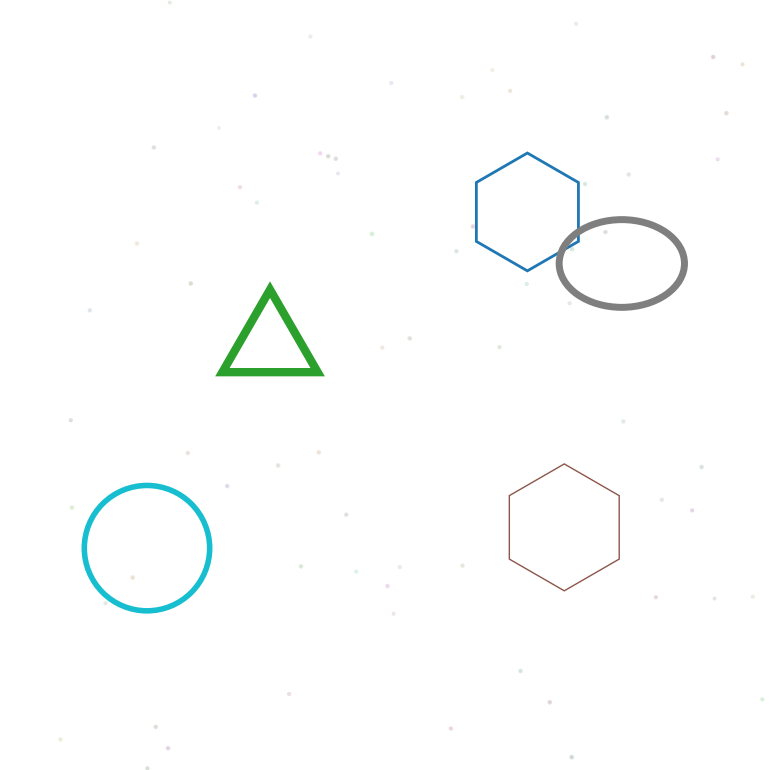[{"shape": "hexagon", "thickness": 1, "radius": 0.38, "center": [0.685, 0.725]}, {"shape": "triangle", "thickness": 3, "radius": 0.36, "center": [0.351, 0.552]}, {"shape": "hexagon", "thickness": 0.5, "radius": 0.41, "center": [0.733, 0.315]}, {"shape": "oval", "thickness": 2.5, "radius": 0.41, "center": [0.808, 0.658]}, {"shape": "circle", "thickness": 2, "radius": 0.41, "center": [0.191, 0.288]}]